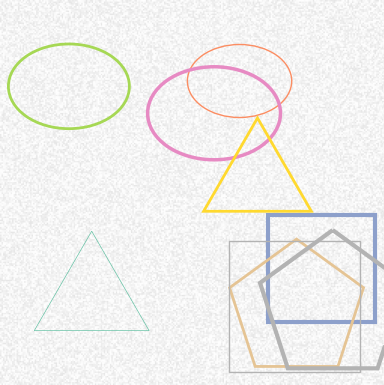[{"shape": "triangle", "thickness": 0.5, "radius": 0.86, "center": [0.238, 0.227]}, {"shape": "oval", "thickness": 1, "radius": 0.68, "center": [0.622, 0.79]}, {"shape": "square", "thickness": 3, "radius": 0.69, "center": [0.835, 0.301]}, {"shape": "oval", "thickness": 2.5, "radius": 0.86, "center": [0.556, 0.706]}, {"shape": "oval", "thickness": 2, "radius": 0.79, "center": [0.179, 0.776]}, {"shape": "triangle", "thickness": 2, "radius": 0.81, "center": [0.669, 0.532]}, {"shape": "pentagon", "thickness": 2, "radius": 0.91, "center": [0.77, 0.196]}, {"shape": "pentagon", "thickness": 3, "radius": 0.99, "center": [0.864, 0.204]}, {"shape": "square", "thickness": 1, "radius": 0.85, "center": [0.764, 0.204]}]